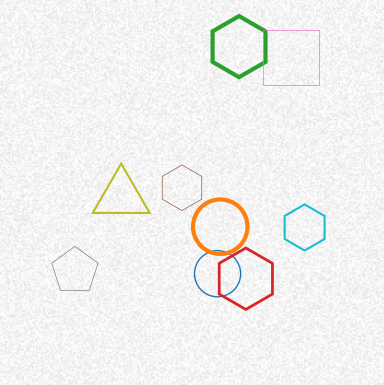[{"shape": "circle", "thickness": 1, "radius": 0.3, "center": [0.565, 0.289]}, {"shape": "circle", "thickness": 3, "radius": 0.35, "center": [0.572, 0.411]}, {"shape": "hexagon", "thickness": 3, "radius": 0.4, "center": [0.621, 0.879]}, {"shape": "hexagon", "thickness": 2, "radius": 0.4, "center": [0.639, 0.276]}, {"shape": "hexagon", "thickness": 0.5, "radius": 0.3, "center": [0.473, 0.512]}, {"shape": "square", "thickness": 0.5, "radius": 0.36, "center": [0.756, 0.85]}, {"shape": "pentagon", "thickness": 0.5, "radius": 0.32, "center": [0.195, 0.297]}, {"shape": "triangle", "thickness": 1.5, "radius": 0.43, "center": [0.315, 0.49]}, {"shape": "hexagon", "thickness": 1.5, "radius": 0.3, "center": [0.791, 0.409]}]